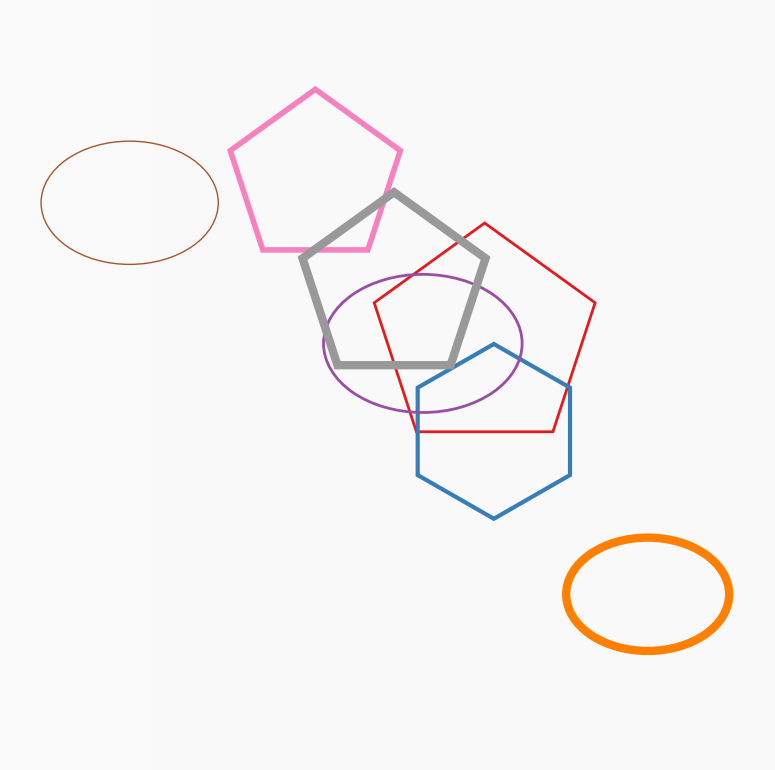[{"shape": "pentagon", "thickness": 1, "radius": 0.75, "center": [0.625, 0.56]}, {"shape": "hexagon", "thickness": 1.5, "radius": 0.57, "center": [0.637, 0.44]}, {"shape": "oval", "thickness": 1, "radius": 0.64, "center": [0.546, 0.554]}, {"shape": "oval", "thickness": 3, "radius": 0.53, "center": [0.836, 0.228]}, {"shape": "oval", "thickness": 0.5, "radius": 0.57, "center": [0.167, 0.737]}, {"shape": "pentagon", "thickness": 2, "radius": 0.58, "center": [0.407, 0.769]}, {"shape": "pentagon", "thickness": 3, "radius": 0.62, "center": [0.508, 0.626]}]